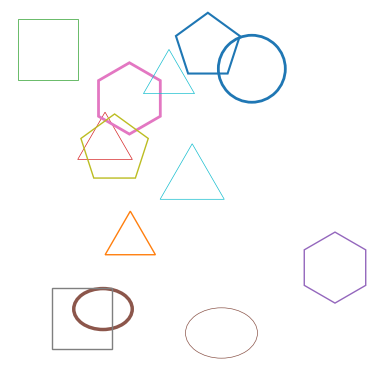[{"shape": "circle", "thickness": 2, "radius": 0.43, "center": [0.654, 0.821]}, {"shape": "pentagon", "thickness": 1.5, "radius": 0.44, "center": [0.54, 0.88]}, {"shape": "triangle", "thickness": 1, "radius": 0.38, "center": [0.338, 0.376]}, {"shape": "square", "thickness": 0.5, "radius": 0.39, "center": [0.125, 0.871]}, {"shape": "triangle", "thickness": 0.5, "radius": 0.41, "center": [0.273, 0.627]}, {"shape": "hexagon", "thickness": 1, "radius": 0.46, "center": [0.87, 0.305]}, {"shape": "oval", "thickness": 2.5, "radius": 0.38, "center": [0.268, 0.197]}, {"shape": "oval", "thickness": 0.5, "radius": 0.47, "center": [0.575, 0.135]}, {"shape": "hexagon", "thickness": 2, "radius": 0.46, "center": [0.336, 0.744]}, {"shape": "square", "thickness": 1, "radius": 0.39, "center": [0.214, 0.173]}, {"shape": "pentagon", "thickness": 1, "radius": 0.46, "center": [0.298, 0.612]}, {"shape": "triangle", "thickness": 0.5, "radius": 0.38, "center": [0.439, 0.795]}, {"shape": "triangle", "thickness": 0.5, "radius": 0.48, "center": [0.499, 0.53]}]